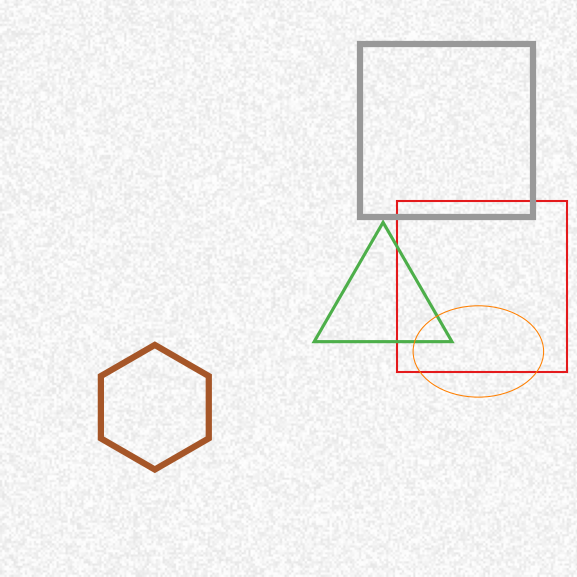[{"shape": "square", "thickness": 1, "radius": 0.74, "center": [0.835, 0.503]}, {"shape": "triangle", "thickness": 1.5, "radius": 0.69, "center": [0.663, 0.476]}, {"shape": "oval", "thickness": 0.5, "radius": 0.57, "center": [0.828, 0.391]}, {"shape": "hexagon", "thickness": 3, "radius": 0.54, "center": [0.268, 0.294]}, {"shape": "square", "thickness": 3, "radius": 0.75, "center": [0.773, 0.773]}]